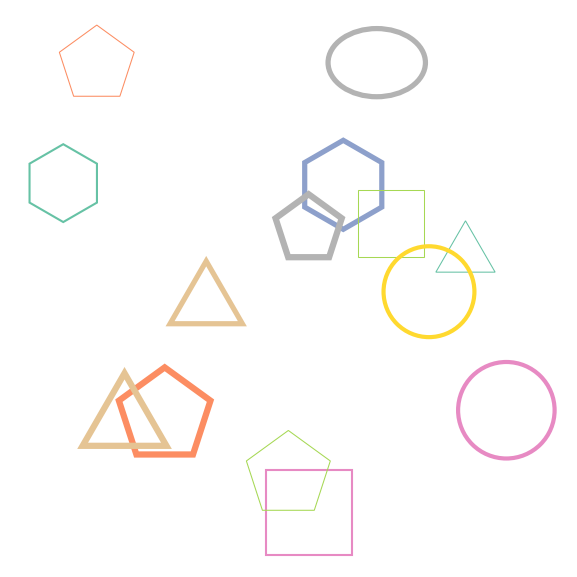[{"shape": "hexagon", "thickness": 1, "radius": 0.34, "center": [0.11, 0.682]}, {"shape": "triangle", "thickness": 0.5, "radius": 0.3, "center": [0.806, 0.558]}, {"shape": "pentagon", "thickness": 3, "radius": 0.42, "center": [0.285, 0.28]}, {"shape": "pentagon", "thickness": 0.5, "radius": 0.34, "center": [0.168, 0.888]}, {"shape": "hexagon", "thickness": 2.5, "radius": 0.39, "center": [0.594, 0.679]}, {"shape": "circle", "thickness": 2, "radius": 0.42, "center": [0.877, 0.289]}, {"shape": "square", "thickness": 1, "radius": 0.37, "center": [0.535, 0.111]}, {"shape": "pentagon", "thickness": 0.5, "radius": 0.38, "center": [0.499, 0.177]}, {"shape": "square", "thickness": 0.5, "radius": 0.29, "center": [0.677, 0.611]}, {"shape": "circle", "thickness": 2, "radius": 0.39, "center": [0.743, 0.494]}, {"shape": "triangle", "thickness": 2.5, "radius": 0.36, "center": [0.357, 0.475]}, {"shape": "triangle", "thickness": 3, "radius": 0.42, "center": [0.216, 0.269]}, {"shape": "pentagon", "thickness": 3, "radius": 0.3, "center": [0.534, 0.603]}, {"shape": "oval", "thickness": 2.5, "radius": 0.42, "center": [0.652, 0.891]}]